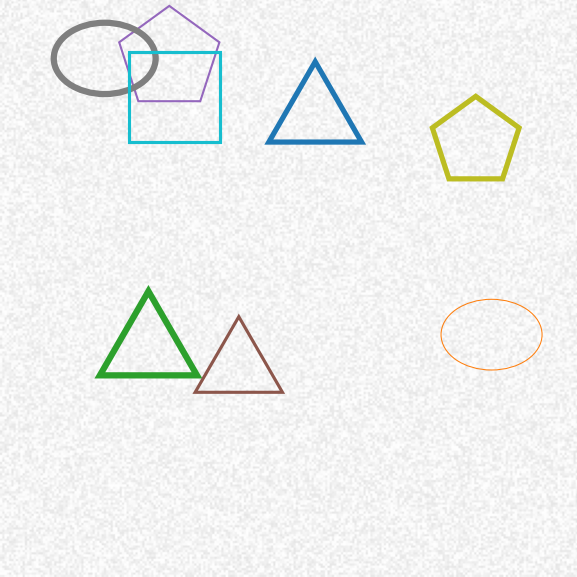[{"shape": "triangle", "thickness": 2.5, "radius": 0.46, "center": [0.546, 0.8]}, {"shape": "oval", "thickness": 0.5, "radius": 0.44, "center": [0.851, 0.42]}, {"shape": "triangle", "thickness": 3, "radius": 0.49, "center": [0.257, 0.398]}, {"shape": "pentagon", "thickness": 1, "radius": 0.46, "center": [0.293, 0.898]}, {"shape": "triangle", "thickness": 1.5, "radius": 0.44, "center": [0.414, 0.363]}, {"shape": "oval", "thickness": 3, "radius": 0.44, "center": [0.181, 0.898]}, {"shape": "pentagon", "thickness": 2.5, "radius": 0.39, "center": [0.824, 0.753]}, {"shape": "square", "thickness": 1.5, "radius": 0.39, "center": [0.302, 0.831]}]